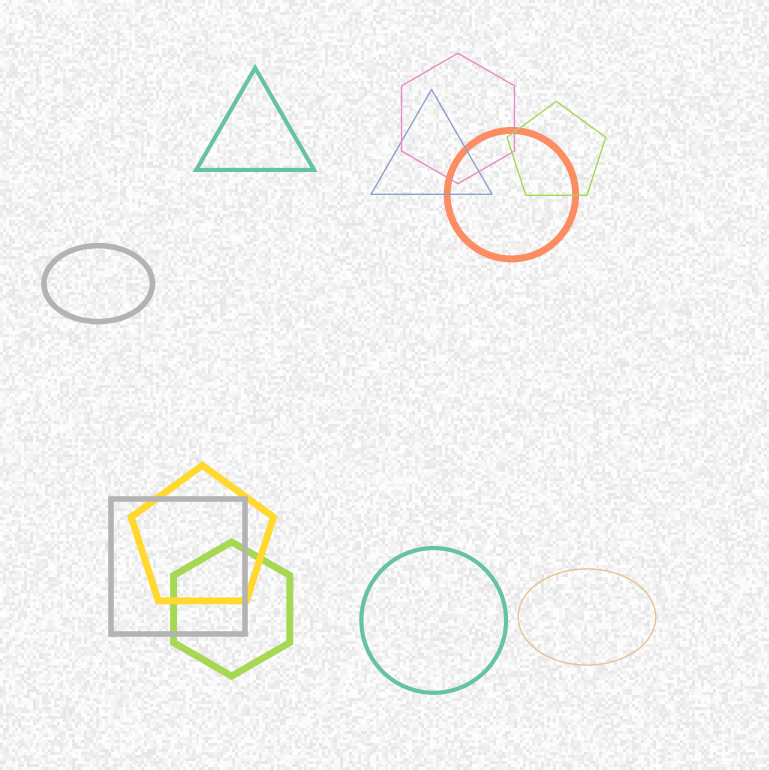[{"shape": "circle", "thickness": 1.5, "radius": 0.47, "center": [0.563, 0.194]}, {"shape": "triangle", "thickness": 1.5, "radius": 0.44, "center": [0.331, 0.823]}, {"shape": "circle", "thickness": 2.5, "radius": 0.42, "center": [0.664, 0.747]}, {"shape": "triangle", "thickness": 0.5, "radius": 0.45, "center": [0.56, 0.793]}, {"shape": "hexagon", "thickness": 0.5, "radius": 0.42, "center": [0.595, 0.846]}, {"shape": "hexagon", "thickness": 2.5, "radius": 0.44, "center": [0.301, 0.209]}, {"shape": "pentagon", "thickness": 0.5, "radius": 0.34, "center": [0.723, 0.801]}, {"shape": "pentagon", "thickness": 2.5, "radius": 0.49, "center": [0.263, 0.298]}, {"shape": "oval", "thickness": 0.5, "radius": 0.45, "center": [0.762, 0.199]}, {"shape": "square", "thickness": 2, "radius": 0.44, "center": [0.231, 0.264]}, {"shape": "oval", "thickness": 2, "radius": 0.35, "center": [0.128, 0.632]}]